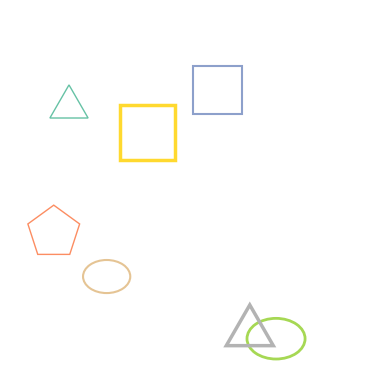[{"shape": "triangle", "thickness": 1, "radius": 0.29, "center": [0.179, 0.722]}, {"shape": "pentagon", "thickness": 1, "radius": 0.35, "center": [0.14, 0.396]}, {"shape": "square", "thickness": 1.5, "radius": 0.32, "center": [0.565, 0.766]}, {"shape": "oval", "thickness": 2, "radius": 0.38, "center": [0.717, 0.12]}, {"shape": "square", "thickness": 2.5, "radius": 0.36, "center": [0.383, 0.656]}, {"shape": "oval", "thickness": 1.5, "radius": 0.31, "center": [0.277, 0.282]}, {"shape": "triangle", "thickness": 2.5, "radius": 0.35, "center": [0.649, 0.137]}]